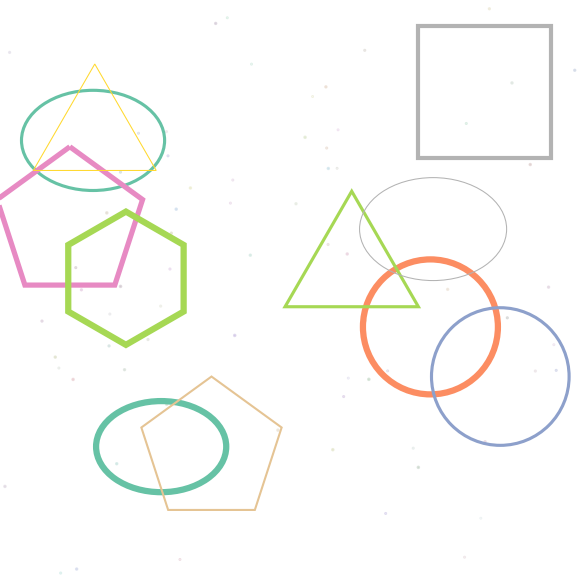[{"shape": "oval", "thickness": 3, "radius": 0.56, "center": [0.279, 0.226]}, {"shape": "oval", "thickness": 1.5, "radius": 0.62, "center": [0.161, 0.756]}, {"shape": "circle", "thickness": 3, "radius": 0.58, "center": [0.745, 0.433]}, {"shape": "circle", "thickness": 1.5, "radius": 0.6, "center": [0.866, 0.347]}, {"shape": "pentagon", "thickness": 2.5, "radius": 0.66, "center": [0.121, 0.613]}, {"shape": "triangle", "thickness": 1.5, "radius": 0.67, "center": [0.609, 0.535]}, {"shape": "hexagon", "thickness": 3, "radius": 0.58, "center": [0.218, 0.517]}, {"shape": "triangle", "thickness": 0.5, "radius": 0.61, "center": [0.164, 0.765]}, {"shape": "pentagon", "thickness": 1, "radius": 0.64, "center": [0.366, 0.219]}, {"shape": "oval", "thickness": 0.5, "radius": 0.64, "center": [0.75, 0.602]}, {"shape": "square", "thickness": 2, "radius": 0.57, "center": [0.839, 0.84]}]